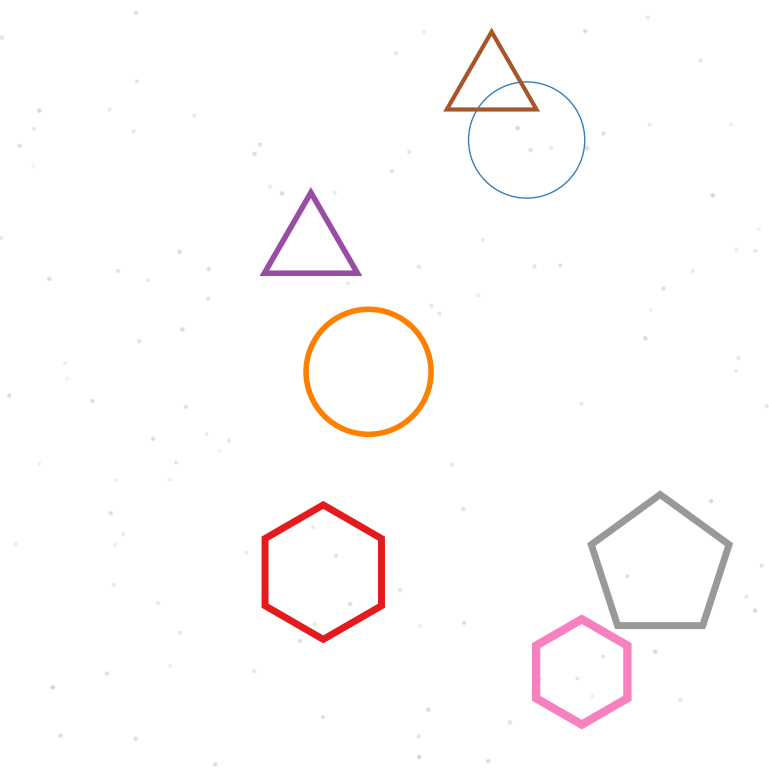[{"shape": "hexagon", "thickness": 2.5, "radius": 0.44, "center": [0.42, 0.257]}, {"shape": "circle", "thickness": 0.5, "radius": 0.38, "center": [0.684, 0.818]}, {"shape": "triangle", "thickness": 2, "radius": 0.35, "center": [0.404, 0.68]}, {"shape": "circle", "thickness": 2, "radius": 0.41, "center": [0.479, 0.517]}, {"shape": "triangle", "thickness": 1.5, "radius": 0.34, "center": [0.638, 0.891]}, {"shape": "hexagon", "thickness": 3, "radius": 0.34, "center": [0.756, 0.127]}, {"shape": "pentagon", "thickness": 2.5, "radius": 0.47, "center": [0.857, 0.264]}]